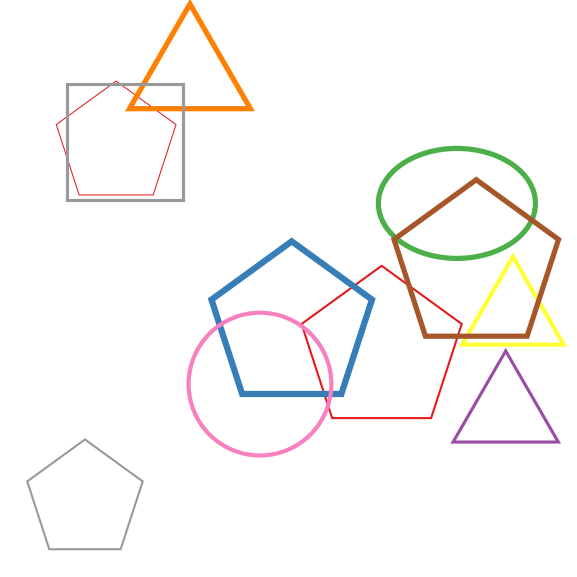[{"shape": "pentagon", "thickness": 1, "radius": 0.73, "center": [0.661, 0.393]}, {"shape": "pentagon", "thickness": 0.5, "radius": 0.55, "center": [0.201, 0.75]}, {"shape": "pentagon", "thickness": 3, "radius": 0.73, "center": [0.505, 0.435]}, {"shape": "oval", "thickness": 2.5, "radius": 0.68, "center": [0.791, 0.647]}, {"shape": "triangle", "thickness": 1.5, "radius": 0.53, "center": [0.876, 0.286]}, {"shape": "triangle", "thickness": 2.5, "radius": 0.6, "center": [0.329, 0.871]}, {"shape": "triangle", "thickness": 2, "radius": 0.51, "center": [0.888, 0.453]}, {"shape": "pentagon", "thickness": 2.5, "radius": 0.75, "center": [0.825, 0.538]}, {"shape": "circle", "thickness": 2, "radius": 0.62, "center": [0.45, 0.334]}, {"shape": "square", "thickness": 1.5, "radius": 0.5, "center": [0.216, 0.754]}, {"shape": "pentagon", "thickness": 1, "radius": 0.53, "center": [0.147, 0.133]}]